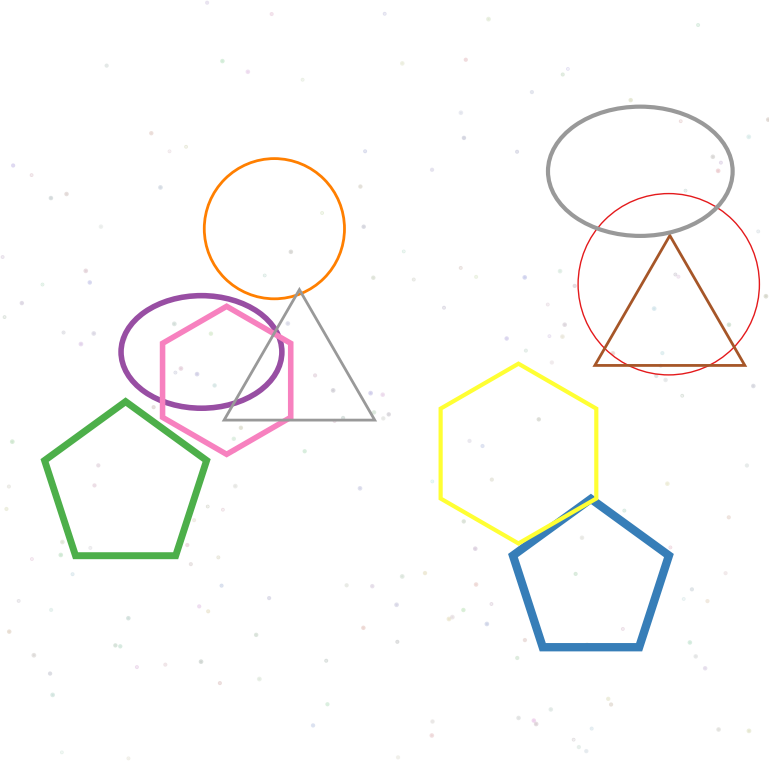[{"shape": "circle", "thickness": 0.5, "radius": 0.59, "center": [0.869, 0.631]}, {"shape": "pentagon", "thickness": 3, "radius": 0.53, "center": [0.767, 0.246]}, {"shape": "pentagon", "thickness": 2.5, "radius": 0.55, "center": [0.163, 0.368]}, {"shape": "oval", "thickness": 2, "radius": 0.52, "center": [0.262, 0.543]}, {"shape": "circle", "thickness": 1, "radius": 0.46, "center": [0.356, 0.703]}, {"shape": "hexagon", "thickness": 1.5, "radius": 0.58, "center": [0.673, 0.411]}, {"shape": "triangle", "thickness": 1, "radius": 0.56, "center": [0.87, 0.582]}, {"shape": "hexagon", "thickness": 2, "radius": 0.48, "center": [0.294, 0.506]}, {"shape": "triangle", "thickness": 1, "radius": 0.56, "center": [0.389, 0.511]}, {"shape": "oval", "thickness": 1.5, "radius": 0.6, "center": [0.832, 0.778]}]